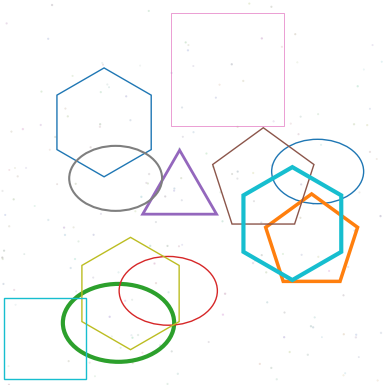[{"shape": "hexagon", "thickness": 1, "radius": 0.71, "center": [0.27, 0.682]}, {"shape": "oval", "thickness": 1, "radius": 0.6, "center": [0.825, 0.555]}, {"shape": "pentagon", "thickness": 2.5, "radius": 0.63, "center": [0.809, 0.371]}, {"shape": "oval", "thickness": 3, "radius": 0.72, "center": [0.308, 0.161]}, {"shape": "oval", "thickness": 1, "radius": 0.64, "center": [0.437, 0.245]}, {"shape": "triangle", "thickness": 2, "radius": 0.55, "center": [0.467, 0.499]}, {"shape": "pentagon", "thickness": 1, "radius": 0.69, "center": [0.684, 0.53]}, {"shape": "square", "thickness": 0.5, "radius": 0.74, "center": [0.591, 0.82]}, {"shape": "oval", "thickness": 1.5, "radius": 0.6, "center": [0.3, 0.537]}, {"shape": "hexagon", "thickness": 1, "radius": 0.73, "center": [0.339, 0.238]}, {"shape": "square", "thickness": 1, "radius": 0.53, "center": [0.117, 0.121]}, {"shape": "hexagon", "thickness": 3, "radius": 0.73, "center": [0.759, 0.419]}]